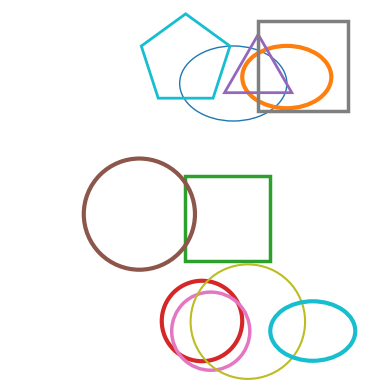[{"shape": "oval", "thickness": 1, "radius": 0.7, "center": [0.606, 0.783]}, {"shape": "oval", "thickness": 3, "radius": 0.58, "center": [0.745, 0.8]}, {"shape": "square", "thickness": 2.5, "radius": 0.55, "center": [0.591, 0.433]}, {"shape": "circle", "thickness": 3, "radius": 0.52, "center": [0.525, 0.166]}, {"shape": "triangle", "thickness": 2, "radius": 0.5, "center": [0.671, 0.81]}, {"shape": "circle", "thickness": 3, "radius": 0.72, "center": [0.362, 0.444]}, {"shape": "circle", "thickness": 2.5, "radius": 0.51, "center": [0.547, 0.14]}, {"shape": "square", "thickness": 2.5, "radius": 0.58, "center": [0.786, 0.829]}, {"shape": "circle", "thickness": 1.5, "radius": 0.74, "center": [0.644, 0.165]}, {"shape": "pentagon", "thickness": 2, "radius": 0.61, "center": [0.482, 0.843]}, {"shape": "oval", "thickness": 3, "radius": 0.55, "center": [0.812, 0.14]}]